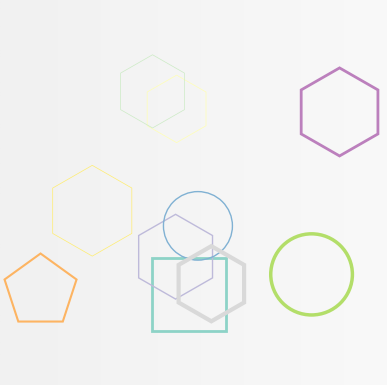[{"shape": "square", "thickness": 2, "radius": 0.48, "center": [0.487, 0.235]}, {"shape": "hexagon", "thickness": 0.5, "radius": 0.44, "center": [0.456, 0.717]}, {"shape": "hexagon", "thickness": 1, "radius": 0.55, "center": [0.453, 0.333]}, {"shape": "circle", "thickness": 1, "radius": 0.45, "center": [0.511, 0.413]}, {"shape": "pentagon", "thickness": 1.5, "radius": 0.49, "center": [0.105, 0.244]}, {"shape": "circle", "thickness": 2.5, "radius": 0.53, "center": [0.804, 0.287]}, {"shape": "hexagon", "thickness": 3, "radius": 0.49, "center": [0.545, 0.263]}, {"shape": "hexagon", "thickness": 2, "radius": 0.57, "center": [0.876, 0.709]}, {"shape": "hexagon", "thickness": 0.5, "radius": 0.48, "center": [0.394, 0.763]}, {"shape": "hexagon", "thickness": 0.5, "radius": 0.59, "center": [0.238, 0.453]}]